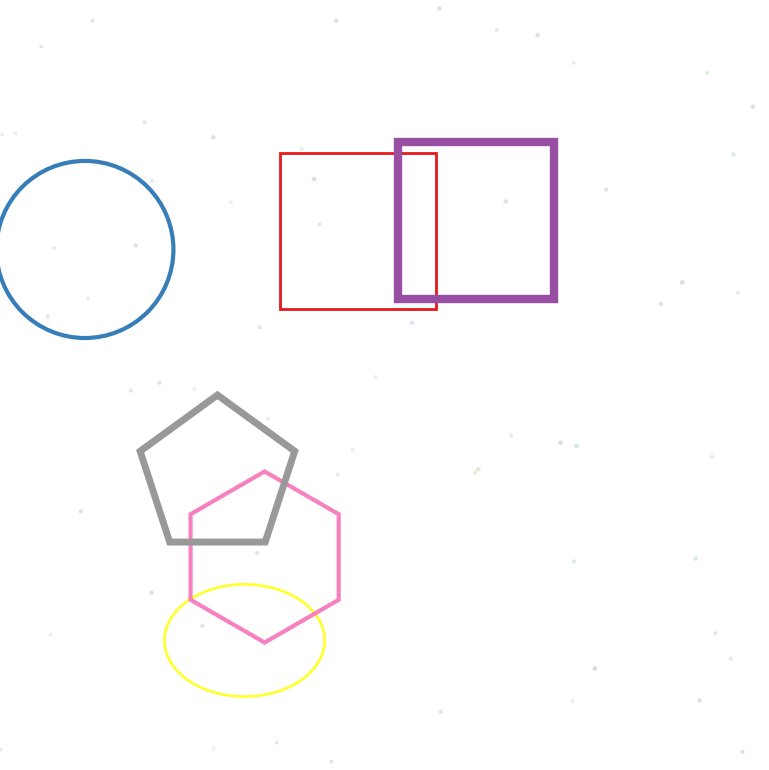[{"shape": "square", "thickness": 1, "radius": 0.51, "center": [0.465, 0.7]}, {"shape": "circle", "thickness": 1.5, "radius": 0.57, "center": [0.11, 0.676]}, {"shape": "square", "thickness": 3, "radius": 0.51, "center": [0.618, 0.714]}, {"shape": "oval", "thickness": 1, "radius": 0.52, "center": [0.318, 0.168]}, {"shape": "hexagon", "thickness": 1.5, "radius": 0.56, "center": [0.344, 0.277]}, {"shape": "pentagon", "thickness": 2.5, "radius": 0.53, "center": [0.282, 0.381]}]